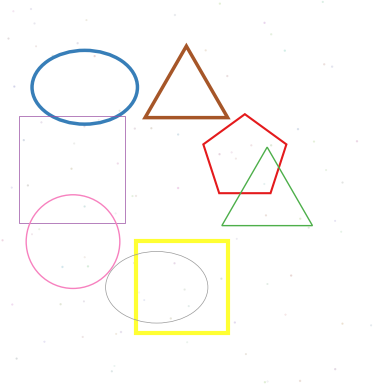[{"shape": "pentagon", "thickness": 1.5, "radius": 0.57, "center": [0.636, 0.59]}, {"shape": "oval", "thickness": 2.5, "radius": 0.68, "center": [0.22, 0.773]}, {"shape": "triangle", "thickness": 1, "radius": 0.68, "center": [0.694, 0.482]}, {"shape": "square", "thickness": 0.5, "radius": 0.69, "center": [0.187, 0.56]}, {"shape": "square", "thickness": 3, "radius": 0.6, "center": [0.474, 0.254]}, {"shape": "triangle", "thickness": 2.5, "radius": 0.62, "center": [0.484, 0.756]}, {"shape": "circle", "thickness": 1, "radius": 0.61, "center": [0.19, 0.372]}, {"shape": "oval", "thickness": 0.5, "radius": 0.66, "center": [0.407, 0.254]}]